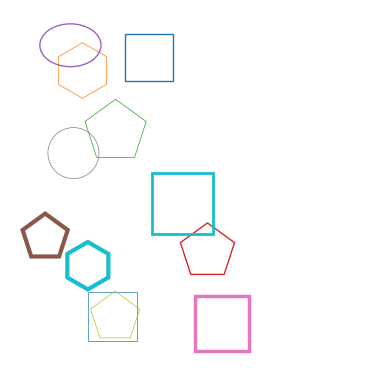[{"shape": "square", "thickness": 0.5, "radius": 0.32, "center": [0.293, 0.178]}, {"shape": "square", "thickness": 1, "radius": 0.31, "center": [0.387, 0.851]}, {"shape": "hexagon", "thickness": 0.5, "radius": 0.36, "center": [0.214, 0.817]}, {"shape": "pentagon", "thickness": 0.5, "radius": 0.42, "center": [0.3, 0.659]}, {"shape": "pentagon", "thickness": 1, "radius": 0.37, "center": [0.539, 0.347]}, {"shape": "oval", "thickness": 1, "radius": 0.4, "center": [0.183, 0.882]}, {"shape": "pentagon", "thickness": 3, "radius": 0.31, "center": [0.117, 0.384]}, {"shape": "square", "thickness": 2.5, "radius": 0.35, "center": [0.577, 0.16]}, {"shape": "circle", "thickness": 0.5, "radius": 0.33, "center": [0.191, 0.602]}, {"shape": "pentagon", "thickness": 0.5, "radius": 0.34, "center": [0.299, 0.177]}, {"shape": "square", "thickness": 2, "radius": 0.39, "center": [0.474, 0.47]}, {"shape": "hexagon", "thickness": 3, "radius": 0.31, "center": [0.228, 0.31]}]